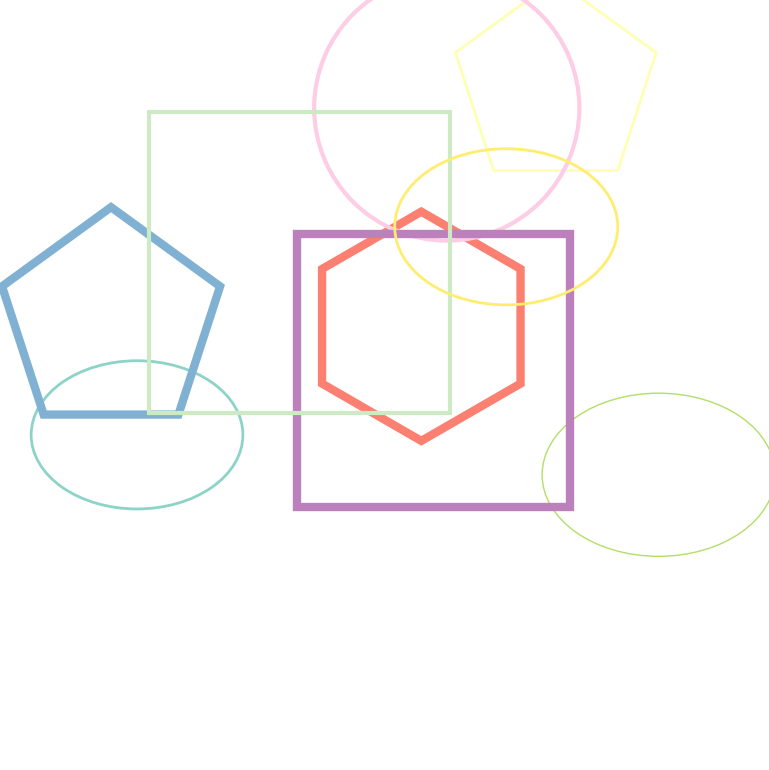[{"shape": "oval", "thickness": 1, "radius": 0.69, "center": [0.178, 0.435]}, {"shape": "pentagon", "thickness": 1, "radius": 0.69, "center": [0.722, 0.889]}, {"shape": "hexagon", "thickness": 3, "radius": 0.74, "center": [0.547, 0.576]}, {"shape": "pentagon", "thickness": 3, "radius": 0.74, "center": [0.144, 0.582]}, {"shape": "oval", "thickness": 0.5, "radius": 0.76, "center": [0.855, 0.383]}, {"shape": "circle", "thickness": 1.5, "radius": 0.86, "center": [0.58, 0.86]}, {"shape": "square", "thickness": 3, "radius": 0.89, "center": [0.563, 0.519]}, {"shape": "square", "thickness": 1.5, "radius": 0.98, "center": [0.389, 0.659]}, {"shape": "oval", "thickness": 1, "radius": 0.72, "center": [0.657, 0.705]}]